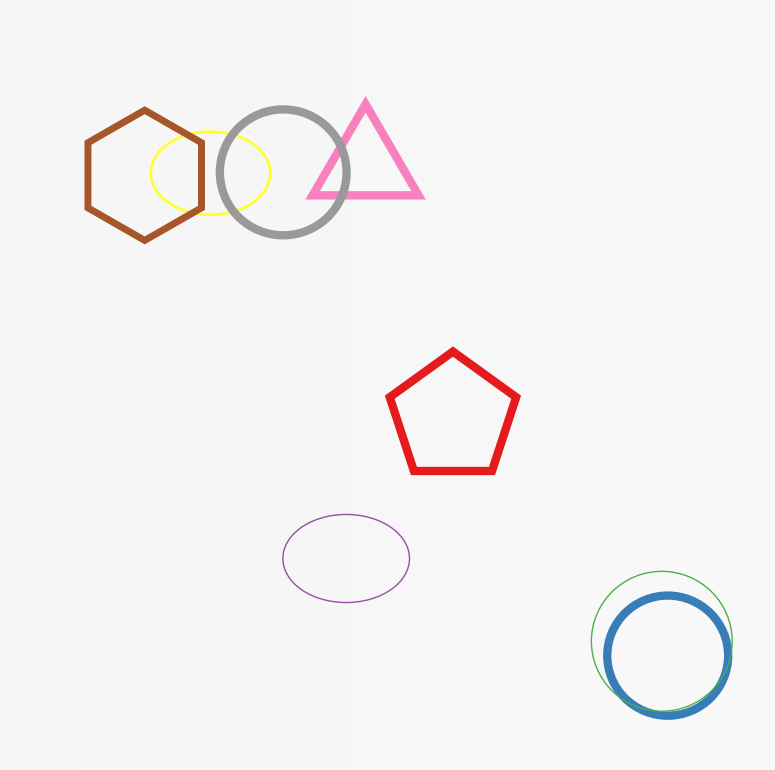[{"shape": "pentagon", "thickness": 3, "radius": 0.43, "center": [0.584, 0.458]}, {"shape": "circle", "thickness": 3, "radius": 0.39, "center": [0.862, 0.149]}, {"shape": "circle", "thickness": 0.5, "radius": 0.45, "center": [0.854, 0.167]}, {"shape": "oval", "thickness": 0.5, "radius": 0.41, "center": [0.447, 0.275]}, {"shape": "oval", "thickness": 1, "radius": 0.39, "center": [0.272, 0.775]}, {"shape": "hexagon", "thickness": 2.5, "radius": 0.42, "center": [0.187, 0.772]}, {"shape": "triangle", "thickness": 3, "radius": 0.39, "center": [0.472, 0.786]}, {"shape": "circle", "thickness": 3, "radius": 0.41, "center": [0.365, 0.776]}]